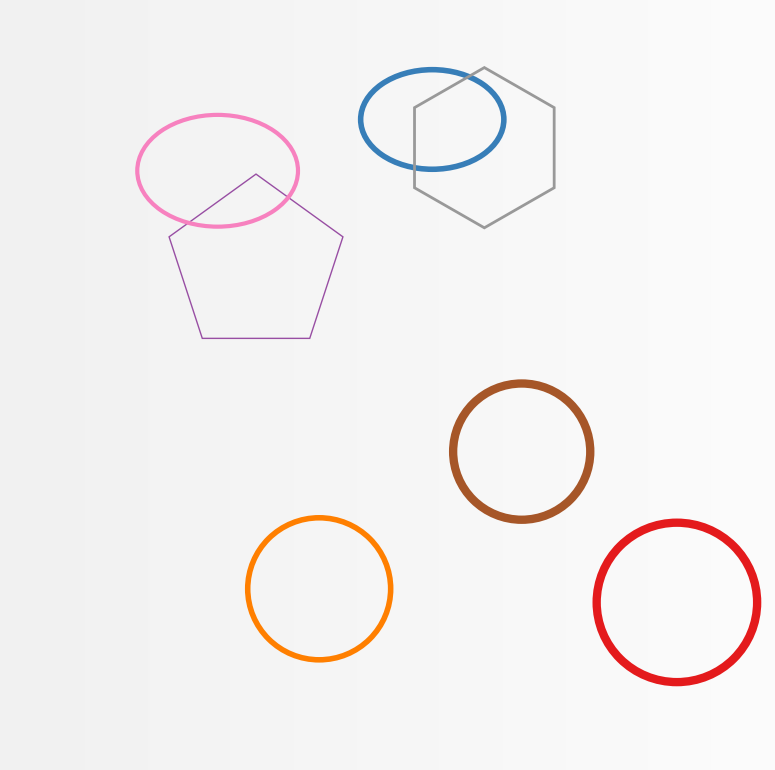[{"shape": "circle", "thickness": 3, "radius": 0.52, "center": [0.873, 0.218]}, {"shape": "oval", "thickness": 2, "radius": 0.46, "center": [0.558, 0.845]}, {"shape": "pentagon", "thickness": 0.5, "radius": 0.59, "center": [0.33, 0.656]}, {"shape": "circle", "thickness": 2, "radius": 0.46, "center": [0.412, 0.235]}, {"shape": "circle", "thickness": 3, "radius": 0.44, "center": [0.673, 0.413]}, {"shape": "oval", "thickness": 1.5, "radius": 0.52, "center": [0.281, 0.778]}, {"shape": "hexagon", "thickness": 1, "radius": 0.52, "center": [0.625, 0.808]}]